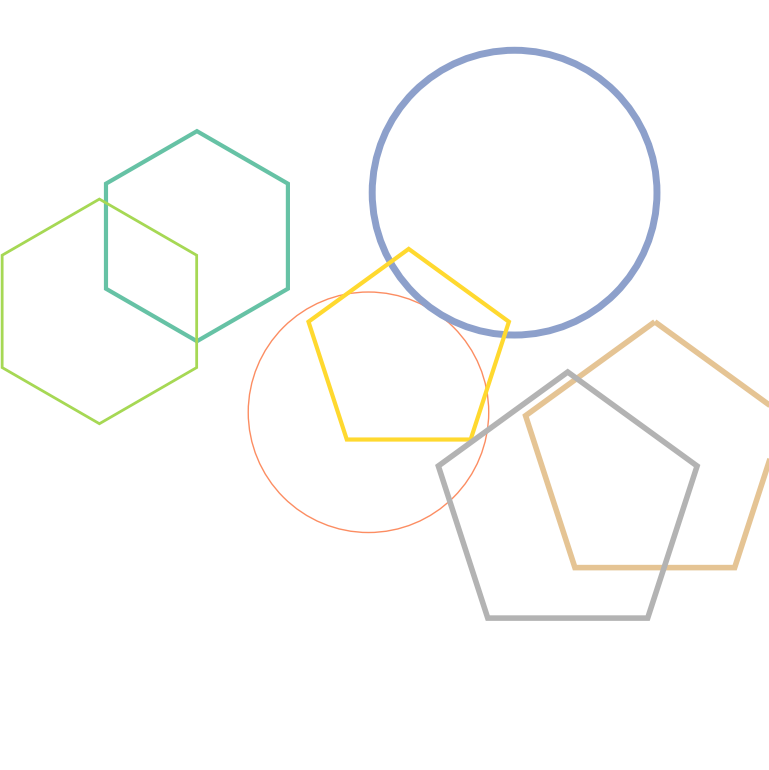[{"shape": "hexagon", "thickness": 1.5, "radius": 0.68, "center": [0.256, 0.693]}, {"shape": "circle", "thickness": 0.5, "radius": 0.78, "center": [0.479, 0.465]}, {"shape": "circle", "thickness": 2.5, "radius": 0.92, "center": [0.668, 0.75]}, {"shape": "hexagon", "thickness": 1, "radius": 0.73, "center": [0.129, 0.596]}, {"shape": "pentagon", "thickness": 1.5, "radius": 0.68, "center": [0.531, 0.54]}, {"shape": "pentagon", "thickness": 2, "radius": 0.88, "center": [0.85, 0.406]}, {"shape": "pentagon", "thickness": 2, "radius": 0.88, "center": [0.737, 0.34]}]